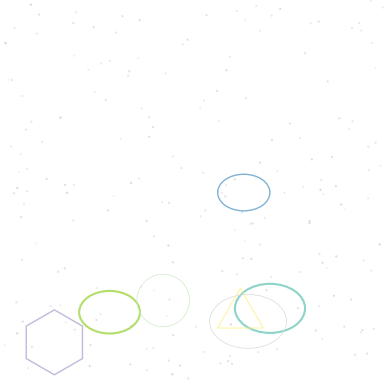[{"shape": "oval", "thickness": 1.5, "radius": 0.46, "center": [0.701, 0.199]}, {"shape": "hexagon", "thickness": 1, "radius": 0.42, "center": [0.141, 0.111]}, {"shape": "oval", "thickness": 1, "radius": 0.34, "center": [0.633, 0.5]}, {"shape": "oval", "thickness": 1.5, "radius": 0.39, "center": [0.285, 0.189]}, {"shape": "oval", "thickness": 0.5, "radius": 0.5, "center": [0.644, 0.165]}, {"shape": "circle", "thickness": 0.5, "radius": 0.34, "center": [0.424, 0.22]}, {"shape": "triangle", "thickness": 0.5, "radius": 0.34, "center": [0.624, 0.182]}]